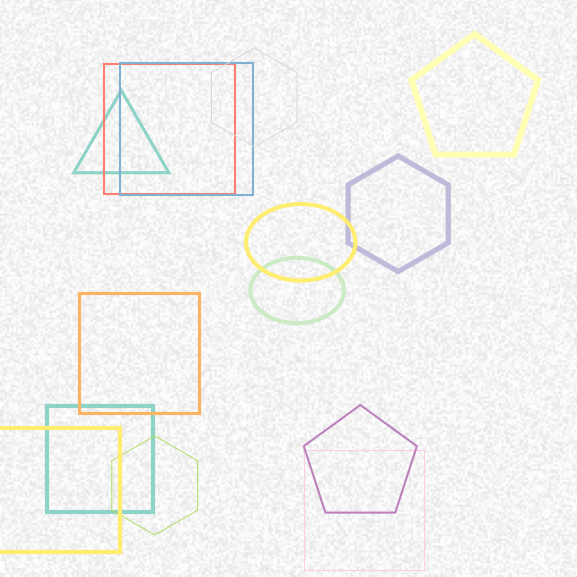[{"shape": "square", "thickness": 2, "radius": 0.46, "center": [0.173, 0.204]}, {"shape": "triangle", "thickness": 1.5, "radius": 0.48, "center": [0.21, 0.748]}, {"shape": "pentagon", "thickness": 3, "radius": 0.58, "center": [0.822, 0.825]}, {"shape": "hexagon", "thickness": 2.5, "radius": 0.5, "center": [0.689, 0.629]}, {"shape": "square", "thickness": 1, "radius": 0.56, "center": [0.294, 0.776]}, {"shape": "square", "thickness": 1, "radius": 0.57, "center": [0.322, 0.776]}, {"shape": "square", "thickness": 1.5, "radius": 0.52, "center": [0.241, 0.388]}, {"shape": "hexagon", "thickness": 0.5, "radius": 0.43, "center": [0.268, 0.159]}, {"shape": "square", "thickness": 0.5, "radius": 0.52, "center": [0.63, 0.116]}, {"shape": "hexagon", "thickness": 0.5, "radius": 0.43, "center": [0.44, 0.83]}, {"shape": "pentagon", "thickness": 1, "radius": 0.51, "center": [0.624, 0.195]}, {"shape": "oval", "thickness": 2, "radius": 0.4, "center": [0.515, 0.496]}, {"shape": "oval", "thickness": 2, "radius": 0.47, "center": [0.521, 0.58]}, {"shape": "square", "thickness": 2, "radius": 0.54, "center": [0.101, 0.15]}]